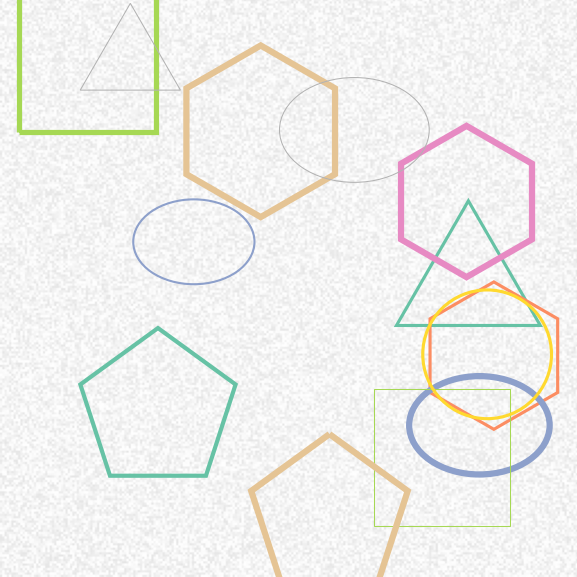[{"shape": "triangle", "thickness": 1.5, "radius": 0.72, "center": [0.811, 0.507]}, {"shape": "pentagon", "thickness": 2, "radius": 0.71, "center": [0.274, 0.29]}, {"shape": "hexagon", "thickness": 1.5, "radius": 0.64, "center": [0.855, 0.383]}, {"shape": "oval", "thickness": 3, "radius": 0.61, "center": [0.83, 0.263]}, {"shape": "oval", "thickness": 1, "radius": 0.52, "center": [0.336, 0.58]}, {"shape": "hexagon", "thickness": 3, "radius": 0.65, "center": [0.808, 0.65]}, {"shape": "square", "thickness": 0.5, "radius": 0.59, "center": [0.765, 0.206]}, {"shape": "square", "thickness": 2.5, "radius": 0.6, "center": [0.151, 0.889]}, {"shape": "circle", "thickness": 1.5, "radius": 0.56, "center": [0.844, 0.386]}, {"shape": "pentagon", "thickness": 3, "radius": 0.71, "center": [0.571, 0.105]}, {"shape": "hexagon", "thickness": 3, "radius": 0.74, "center": [0.451, 0.772]}, {"shape": "oval", "thickness": 0.5, "radius": 0.65, "center": [0.614, 0.774]}, {"shape": "triangle", "thickness": 0.5, "radius": 0.5, "center": [0.226, 0.893]}]